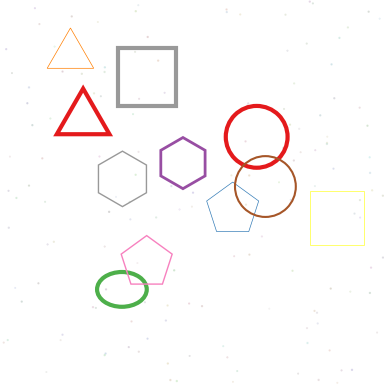[{"shape": "triangle", "thickness": 3, "radius": 0.39, "center": [0.216, 0.691]}, {"shape": "circle", "thickness": 3, "radius": 0.4, "center": [0.667, 0.645]}, {"shape": "pentagon", "thickness": 0.5, "radius": 0.36, "center": [0.604, 0.456]}, {"shape": "oval", "thickness": 3, "radius": 0.32, "center": [0.317, 0.248]}, {"shape": "hexagon", "thickness": 2, "radius": 0.33, "center": [0.475, 0.576]}, {"shape": "triangle", "thickness": 0.5, "radius": 0.35, "center": [0.183, 0.857]}, {"shape": "square", "thickness": 0.5, "radius": 0.35, "center": [0.875, 0.434]}, {"shape": "circle", "thickness": 1.5, "radius": 0.39, "center": [0.689, 0.516]}, {"shape": "pentagon", "thickness": 1, "radius": 0.35, "center": [0.381, 0.318]}, {"shape": "hexagon", "thickness": 1, "radius": 0.36, "center": [0.318, 0.535]}, {"shape": "square", "thickness": 3, "radius": 0.38, "center": [0.383, 0.801]}]